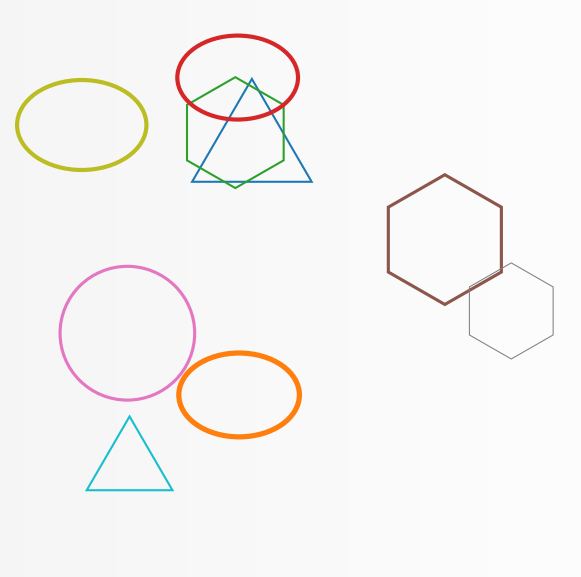[{"shape": "triangle", "thickness": 1, "radius": 0.59, "center": [0.433, 0.744]}, {"shape": "oval", "thickness": 2.5, "radius": 0.52, "center": [0.411, 0.315]}, {"shape": "hexagon", "thickness": 1, "radius": 0.48, "center": [0.405, 0.769]}, {"shape": "oval", "thickness": 2, "radius": 0.52, "center": [0.409, 0.865]}, {"shape": "hexagon", "thickness": 1.5, "radius": 0.56, "center": [0.765, 0.584]}, {"shape": "circle", "thickness": 1.5, "radius": 0.58, "center": [0.219, 0.422]}, {"shape": "hexagon", "thickness": 0.5, "radius": 0.42, "center": [0.88, 0.461]}, {"shape": "oval", "thickness": 2, "radius": 0.56, "center": [0.141, 0.783]}, {"shape": "triangle", "thickness": 1, "radius": 0.43, "center": [0.223, 0.193]}]